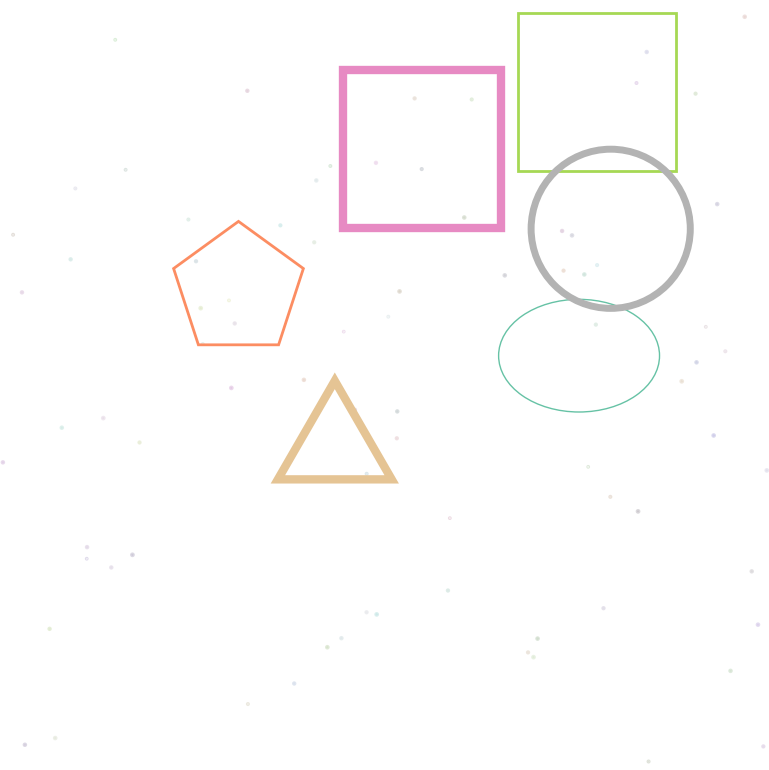[{"shape": "oval", "thickness": 0.5, "radius": 0.52, "center": [0.752, 0.538]}, {"shape": "pentagon", "thickness": 1, "radius": 0.44, "center": [0.31, 0.624]}, {"shape": "square", "thickness": 3, "radius": 0.51, "center": [0.548, 0.807]}, {"shape": "square", "thickness": 1, "radius": 0.51, "center": [0.775, 0.881]}, {"shape": "triangle", "thickness": 3, "radius": 0.43, "center": [0.435, 0.42]}, {"shape": "circle", "thickness": 2.5, "radius": 0.52, "center": [0.793, 0.703]}]